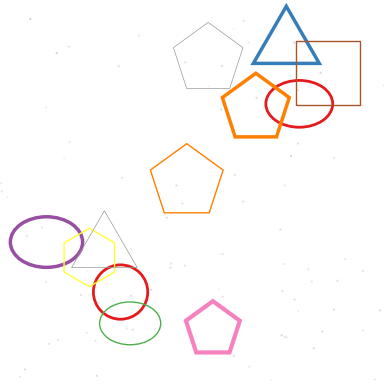[{"shape": "circle", "thickness": 2, "radius": 0.35, "center": [0.313, 0.241]}, {"shape": "oval", "thickness": 2, "radius": 0.43, "center": [0.777, 0.73]}, {"shape": "triangle", "thickness": 2.5, "radius": 0.49, "center": [0.744, 0.885]}, {"shape": "oval", "thickness": 1, "radius": 0.4, "center": [0.338, 0.16]}, {"shape": "oval", "thickness": 2.5, "radius": 0.47, "center": [0.121, 0.371]}, {"shape": "pentagon", "thickness": 2.5, "radius": 0.46, "center": [0.664, 0.718]}, {"shape": "pentagon", "thickness": 1, "radius": 0.5, "center": [0.485, 0.528]}, {"shape": "hexagon", "thickness": 1, "radius": 0.38, "center": [0.232, 0.331]}, {"shape": "square", "thickness": 1, "radius": 0.42, "center": [0.851, 0.81]}, {"shape": "pentagon", "thickness": 3, "radius": 0.37, "center": [0.553, 0.144]}, {"shape": "pentagon", "thickness": 0.5, "radius": 0.47, "center": [0.541, 0.847]}, {"shape": "triangle", "thickness": 0.5, "radius": 0.49, "center": [0.271, 0.354]}]